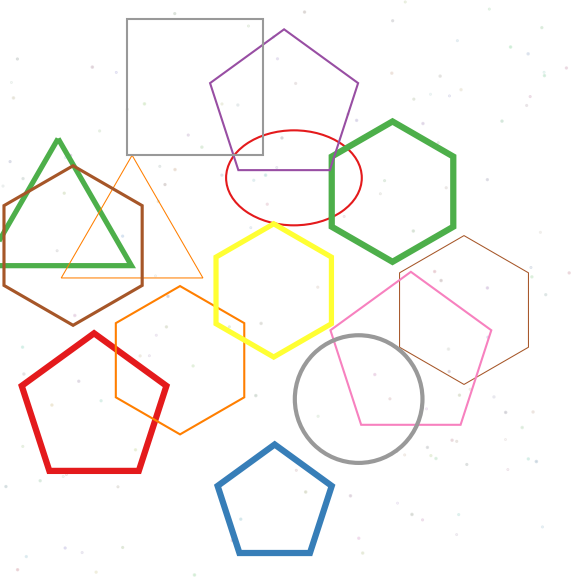[{"shape": "pentagon", "thickness": 3, "radius": 0.66, "center": [0.163, 0.29]}, {"shape": "oval", "thickness": 1, "radius": 0.59, "center": [0.509, 0.691]}, {"shape": "pentagon", "thickness": 3, "radius": 0.52, "center": [0.476, 0.126]}, {"shape": "triangle", "thickness": 2.5, "radius": 0.73, "center": [0.101, 0.612]}, {"shape": "hexagon", "thickness": 3, "radius": 0.61, "center": [0.68, 0.667]}, {"shape": "pentagon", "thickness": 1, "radius": 0.67, "center": [0.492, 0.814]}, {"shape": "triangle", "thickness": 0.5, "radius": 0.71, "center": [0.229, 0.589]}, {"shape": "hexagon", "thickness": 1, "radius": 0.64, "center": [0.312, 0.375]}, {"shape": "hexagon", "thickness": 2.5, "radius": 0.58, "center": [0.474, 0.496]}, {"shape": "hexagon", "thickness": 1.5, "radius": 0.69, "center": [0.127, 0.574]}, {"shape": "hexagon", "thickness": 0.5, "radius": 0.64, "center": [0.803, 0.462]}, {"shape": "pentagon", "thickness": 1, "radius": 0.73, "center": [0.711, 0.382]}, {"shape": "circle", "thickness": 2, "radius": 0.55, "center": [0.621, 0.308]}, {"shape": "square", "thickness": 1, "radius": 0.59, "center": [0.338, 0.848]}]